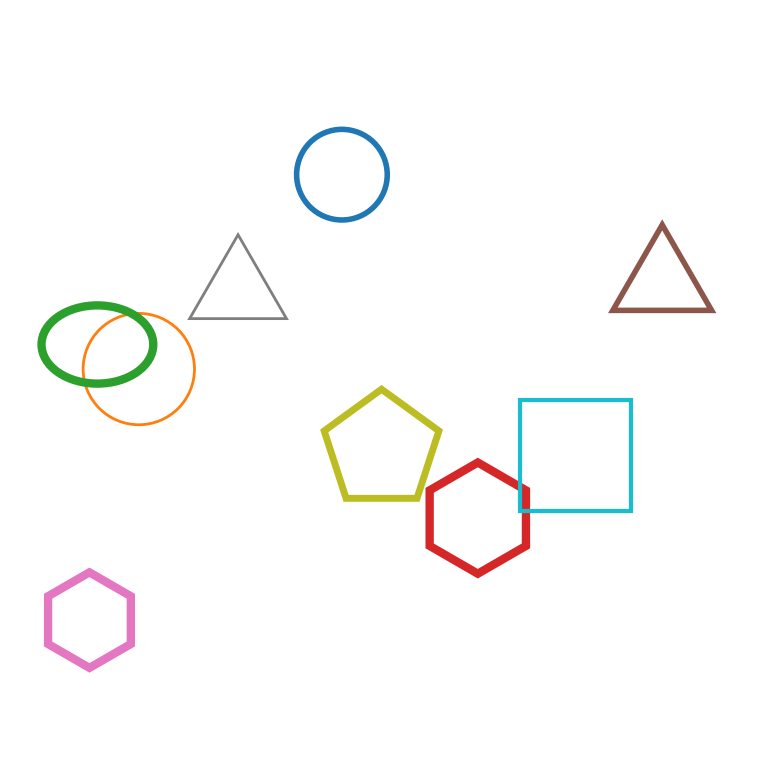[{"shape": "circle", "thickness": 2, "radius": 0.29, "center": [0.444, 0.773]}, {"shape": "circle", "thickness": 1, "radius": 0.36, "center": [0.18, 0.521]}, {"shape": "oval", "thickness": 3, "radius": 0.36, "center": [0.126, 0.553]}, {"shape": "hexagon", "thickness": 3, "radius": 0.36, "center": [0.621, 0.327]}, {"shape": "triangle", "thickness": 2, "radius": 0.37, "center": [0.86, 0.634]}, {"shape": "hexagon", "thickness": 3, "radius": 0.31, "center": [0.116, 0.195]}, {"shape": "triangle", "thickness": 1, "radius": 0.36, "center": [0.309, 0.623]}, {"shape": "pentagon", "thickness": 2.5, "radius": 0.39, "center": [0.496, 0.416]}, {"shape": "square", "thickness": 1.5, "radius": 0.36, "center": [0.747, 0.409]}]